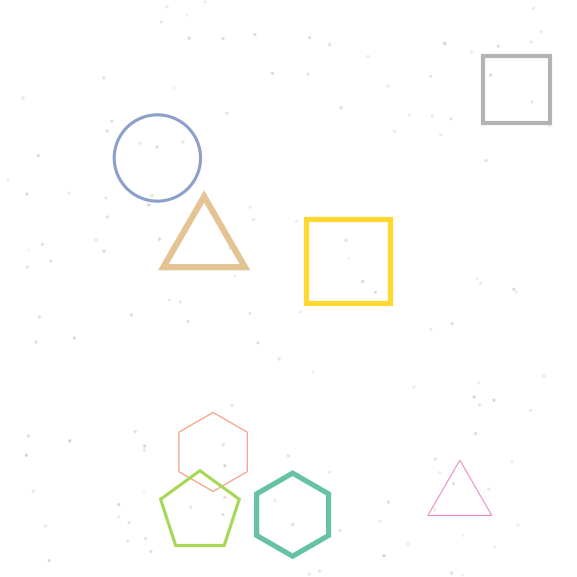[{"shape": "hexagon", "thickness": 2.5, "radius": 0.36, "center": [0.507, 0.108]}, {"shape": "hexagon", "thickness": 0.5, "radius": 0.34, "center": [0.369, 0.217]}, {"shape": "circle", "thickness": 1.5, "radius": 0.37, "center": [0.273, 0.726]}, {"shape": "triangle", "thickness": 0.5, "radius": 0.32, "center": [0.796, 0.139]}, {"shape": "pentagon", "thickness": 1.5, "radius": 0.36, "center": [0.346, 0.112]}, {"shape": "square", "thickness": 2.5, "radius": 0.36, "center": [0.603, 0.548]}, {"shape": "triangle", "thickness": 3, "radius": 0.41, "center": [0.354, 0.577]}, {"shape": "square", "thickness": 2, "radius": 0.29, "center": [0.894, 0.844]}]